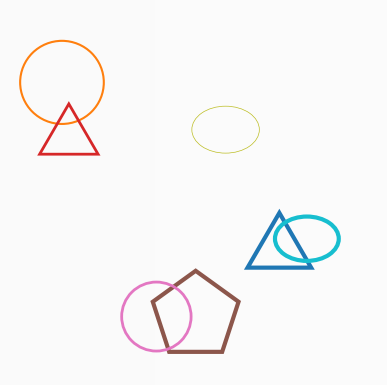[{"shape": "triangle", "thickness": 3, "radius": 0.47, "center": [0.721, 0.352]}, {"shape": "circle", "thickness": 1.5, "radius": 0.54, "center": [0.16, 0.786]}, {"shape": "triangle", "thickness": 2, "radius": 0.44, "center": [0.178, 0.643]}, {"shape": "pentagon", "thickness": 3, "radius": 0.58, "center": [0.505, 0.18]}, {"shape": "circle", "thickness": 2, "radius": 0.45, "center": [0.404, 0.178]}, {"shape": "oval", "thickness": 0.5, "radius": 0.44, "center": [0.582, 0.663]}, {"shape": "oval", "thickness": 3, "radius": 0.41, "center": [0.792, 0.38]}]